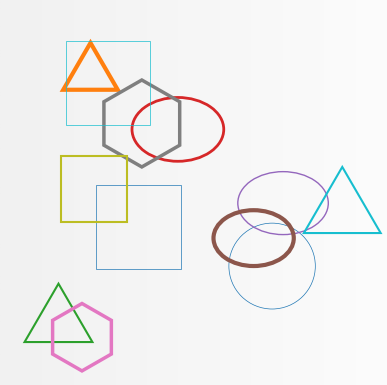[{"shape": "square", "thickness": 0.5, "radius": 0.55, "center": [0.358, 0.41]}, {"shape": "circle", "thickness": 0.5, "radius": 0.56, "center": [0.702, 0.309]}, {"shape": "triangle", "thickness": 3, "radius": 0.41, "center": [0.234, 0.807]}, {"shape": "triangle", "thickness": 1.5, "radius": 0.51, "center": [0.151, 0.162]}, {"shape": "oval", "thickness": 2, "radius": 0.59, "center": [0.459, 0.664]}, {"shape": "oval", "thickness": 1, "radius": 0.58, "center": [0.73, 0.472]}, {"shape": "oval", "thickness": 3, "radius": 0.52, "center": [0.655, 0.382]}, {"shape": "hexagon", "thickness": 2.5, "radius": 0.44, "center": [0.212, 0.124]}, {"shape": "hexagon", "thickness": 2.5, "radius": 0.56, "center": [0.366, 0.679]}, {"shape": "square", "thickness": 1.5, "radius": 0.43, "center": [0.242, 0.509]}, {"shape": "triangle", "thickness": 1.5, "radius": 0.57, "center": [0.883, 0.452]}, {"shape": "square", "thickness": 0.5, "radius": 0.55, "center": [0.279, 0.784]}]